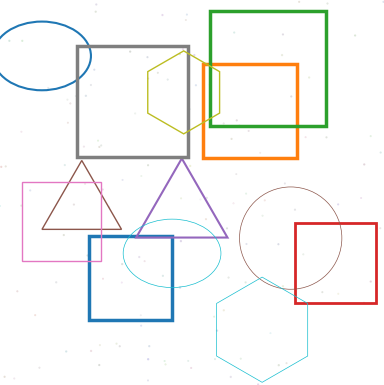[{"shape": "square", "thickness": 2.5, "radius": 0.54, "center": [0.339, 0.278]}, {"shape": "oval", "thickness": 1.5, "radius": 0.64, "center": [0.109, 0.855]}, {"shape": "square", "thickness": 2.5, "radius": 0.61, "center": [0.651, 0.711]}, {"shape": "square", "thickness": 2.5, "radius": 0.75, "center": [0.696, 0.822]}, {"shape": "square", "thickness": 2, "radius": 0.52, "center": [0.871, 0.316]}, {"shape": "triangle", "thickness": 1.5, "radius": 0.68, "center": [0.472, 0.451]}, {"shape": "circle", "thickness": 0.5, "radius": 0.66, "center": [0.755, 0.382]}, {"shape": "triangle", "thickness": 1, "radius": 0.6, "center": [0.212, 0.464]}, {"shape": "square", "thickness": 1, "radius": 0.52, "center": [0.16, 0.424]}, {"shape": "square", "thickness": 2.5, "radius": 0.72, "center": [0.343, 0.737]}, {"shape": "hexagon", "thickness": 1, "radius": 0.54, "center": [0.477, 0.76]}, {"shape": "oval", "thickness": 0.5, "radius": 0.63, "center": [0.447, 0.342]}, {"shape": "hexagon", "thickness": 0.5, "radius": 0.68, "center": [0.681, 0.144]}]